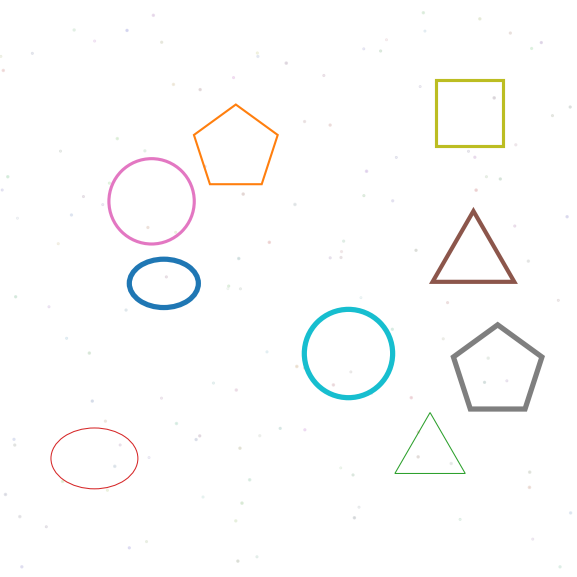[{"shape": "oval", "thickness": 2.5, "radius": 0.3, "center": [0.284, 0.508]}, {"shape": "pentagon", "thickness": 1, "radius": 0.38, "center": [0.408, 0.742]}, {"shape": "triangle", "thickness": 0.5, "radius": 0.35, "center": [0.745, 0.214]}, {"shape": "oval", "thickness": 0.5, "radius": 0.38, "center": [0.163, 0.205]}, {"shape": "triangle", "thickness": 2, "radius": 0.41, "center": [0.82, 0.552]}, {"shape": "circle", "thickness": 1.5, "radius": 0.37, "center": [0.262, 0.651]}, {"shape": "pentagon", "thickness": 2.5, "radius": 0.4, "center": [0.862, 0.356]}, {"shape": "square", "thickness": 1.5, "radius": 0.29, "center": [0.813, 0.804]}, {"shape": "circle", "thickness": 2.5, "radius": 0.38, "center": [0.603, 0.387]}]